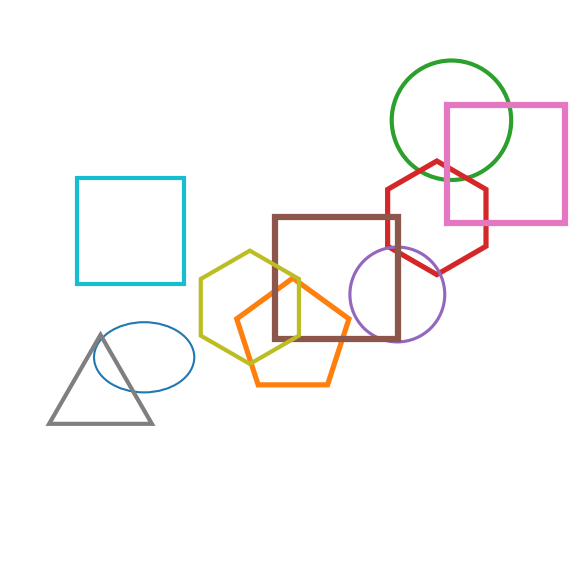[{"shape": "oval", "thickness": 1, "radius": 0.43, "center": [0.25, 0.38]}, {"shape": "pentagon", "thickness": 2.5, "radius": 0.51, "center": [0.507, 0.415]}, {"shape": "circle", "thickness": 2, "radius": 0.52, "center": [0.782, 0.791]}, {"shape": "hexagon", "thickness": 2.5, "radius": 0.49, "center": [0.756, 0.622]}, {"shape": "circle", "thickness": 1.5, "radius": 0.41, "center": [0.688, 0.489]}, {"shape": "square", "thickness": 3, "radius": 0.53, "center": [0.582, 0.518]}, {"shape": "square", "thickness": 3, "radius": 0.51, "center": [0.876, 0.715]}, {"shape": "triangle", "thickness": 2, "radius": 0.51, "center": [0.174, 0.317]}, {"shape": "hexagon", "thickness": 2, "radius": 0.49, "center": [0.433, 0.467]}, {"shape": "square", "thickness": 2, "radius": 0.46, "center": [0.226, 0.599]}]